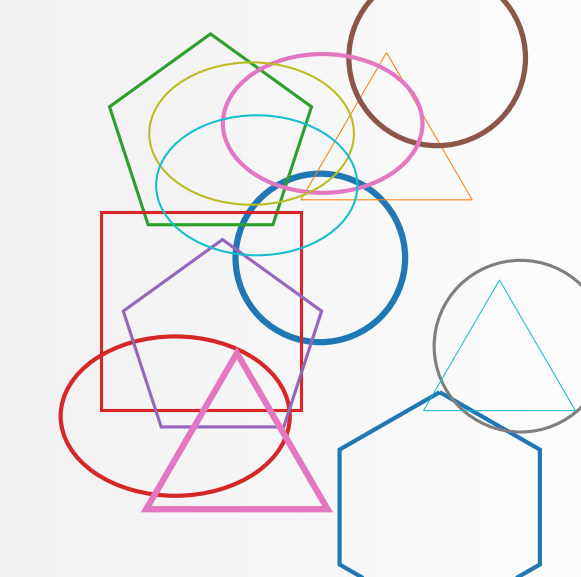[{"shape": "circle", "thickness": 3, "radius": 0.73, "center": [0.551, 0.553]}, {"shape": "hexagon", "thickness": 2, "radius": 0.99, "center": [0.757, 0.121]}, {"shape": "triangle", "thickness": 0.5, "radius": 0.85, "center": [0.665, 0.738]}, {"shape": "pentagon", "thickness": 1.5, "radius": 0.91, "center": [0.362, 0.758]}, {"shape": "oval", "thickness": 2, "radius": 0.99, "center": [0.301, 0.279]}, {"shape": "square", "thickness": 1.5, "radius": 0.86, "center": [0.345, 0.461]}, {"shape": "pentagon", "thickness": 1.5, "radius": 0.9, "center": [0.383, 0.405]}, {"shape": "circle", "thickness": 2.5, "radius": 0.76, "center": [0.752, 0.899]}, {"shape": "triangle", "thickness": 3, "radius": 0.9, "center": [0.408, 0.207]}, {"shape": "oval", "thickness": 2, "radius": 0.86, "center": [0.555, 0.785]}, {"shape": "circle", "thickness": 1.5, "radius": 0.74, "center": [0.896, 0.4]}, {"shape": "oval", "thickness": 1, "radius": 0.88, "center": [0.433, 0.768]}, {"shape": "triangle", "thickness": 0.5, "radius": 0.75, "center": [0.859, 0.363]}, {"shape": "oval", "thickness": 1, "radius": 0.87, "center": [0.442, 0.678]}]